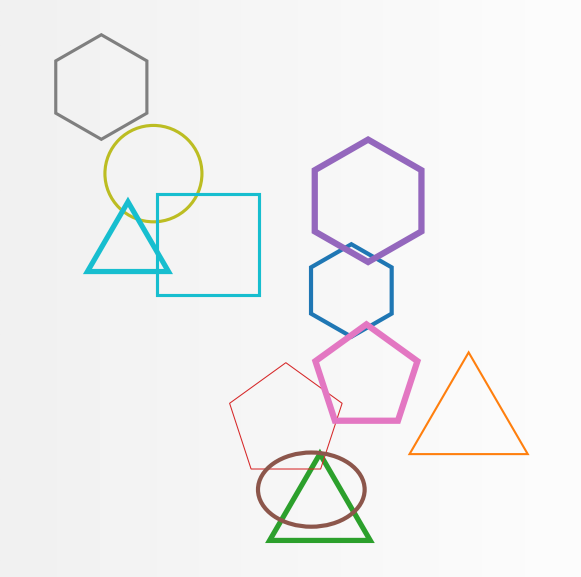[{"shape": "hexagon", "thickness": 2, "radius": 0.4, "center": [0.604, 0.496]}, {"shape": "triangle", "thickness": 1, "radius": 0.59, "center": [0.806, 0.272]}, {"shape": "triangle", "thickness": 2.5, "radius": 0.5, "center": [0.55, 0.113]}, {"shape": "pentagon", "thickness": 0.5, "radius": 0.51, "center": [0.492, 0.269]}, {"shape": "hexagon", "thickness": 3, "radius": 0.53, "center": [0.633, 0.651]}, {"shape": "oval", "thickness": 2, "radius": 0.46, "center": [0.536, 0.151]}, {"shape": "pentagon", "thickness": 3, "radius": 0.46, "center": [0.63, 0.345]}, {"shape": "hexagon", "thickness": 1.5, "radius": 0.45, "center": [0.174, 0.848]}, {"shape": "circle", "thickness": 1.5, "radius": 0.42, "center": [0.264, 0.698]}, {"shape": "triangle", "thickness": 2.5, "radius": 0.4, "center": [0.22, 0.569]}, {"shape": "square", "thickness": 1.5, "radius": 0.44, "center": [0.359, 0.576]}]